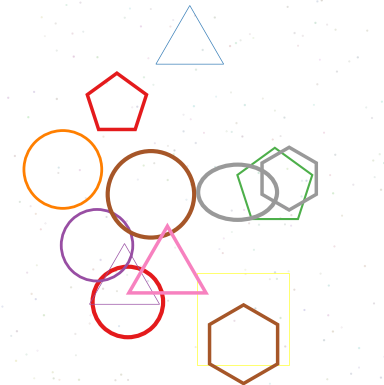[{"shape": "circle", "thickness": 3, "radius": 0.46, "center": [0.332, 0.216]}, {"shape": "pentagon", "thickness": 2.5, "radius": 0.4, "center": [0.304, 0.729]}, {"shape": "triangle", "thickness": 0.5, "radius": 0.51, "center": [0.493, 0.884]}, {"shape": "pentagon", "thickness": 1.5, "radius": 0.51, "center": [0.714, 0.514]}, {"shape": "circle", "thickness": 2, "radius": 0.46, "center": [0.252, 0.363]}, {"shape": "triangle", "thickness": 0.5, "radius": 0.53, "center": [0.323, 0.262]}, {"shape": "circle", "thickness": 2, "radius": 0.51, "center": [0.163, 0.56]}, {"shape": "square", "thickness": 0.5, "radius": 0.6, "center": [0.631, 0.172]}, {"shape": "circle", "thickness": 3, "radius": 0.56, "center": [0.392, 0.495]}, {"shape": "hexagon", "thickness": 2.5, "radius": 0.51, "center": [0.633, 0.106]}, {"shape": "triangle", "thickness": 2.5, "radius": 0.58, "center": [0.435, 0.297]}, {"shape": "oval", "thickness": 3, "radius": 0.51, "center": [0.617, 0.501]}, {"shape": "hexagon", "thickness": 2.5, "radius": 0.41, "center": [0.751, 0.536]}]